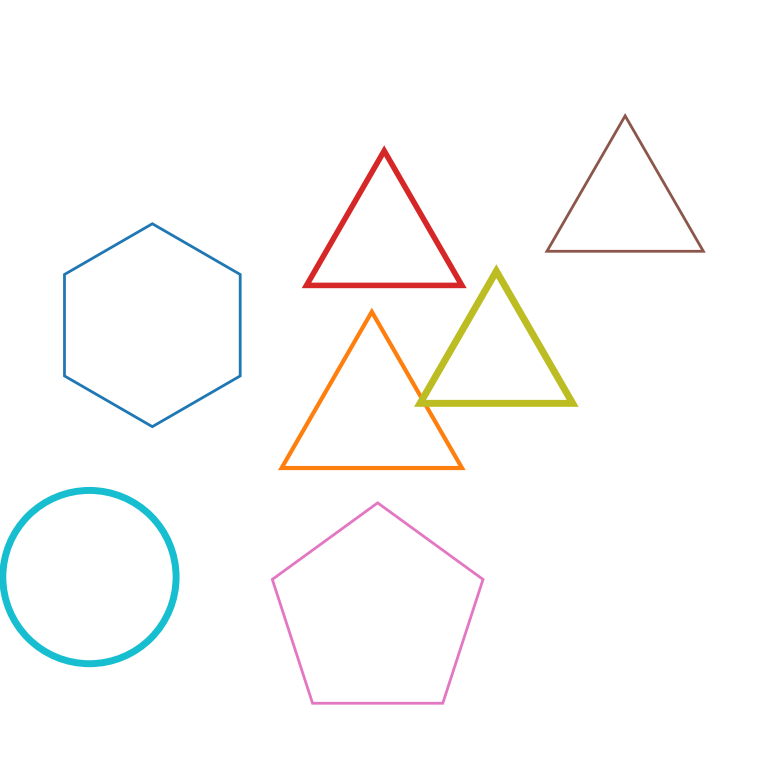[{"shape": "hexagon", "thickness": 1, "radius": 0.66, "center": [0.198, 0.578]}, {"shape": "triangle", "thickness": 1.5, "radius": 0.68, "center": [0.483, 0.46]}, {"shape": "triangle", "thickness": 2, "radius": 0.58, "center": [0.499, 0.688]}, {"shape": "triangle", "thickness": 1, "radius": 0.59, "center": [0.812, 0.732]}, {"shape": "pentagon", "thickness": 1, "radius": 0.72, "center": [0.49, 0.203]}, {"shape": "triangle", "thickness": 2.5, "radius": 0.57, "center": [0.645, 0.533]}, {"shape": "circle", "thickness": 2.5, "radius": 0.56, "center": [0.116, 0.251]}]